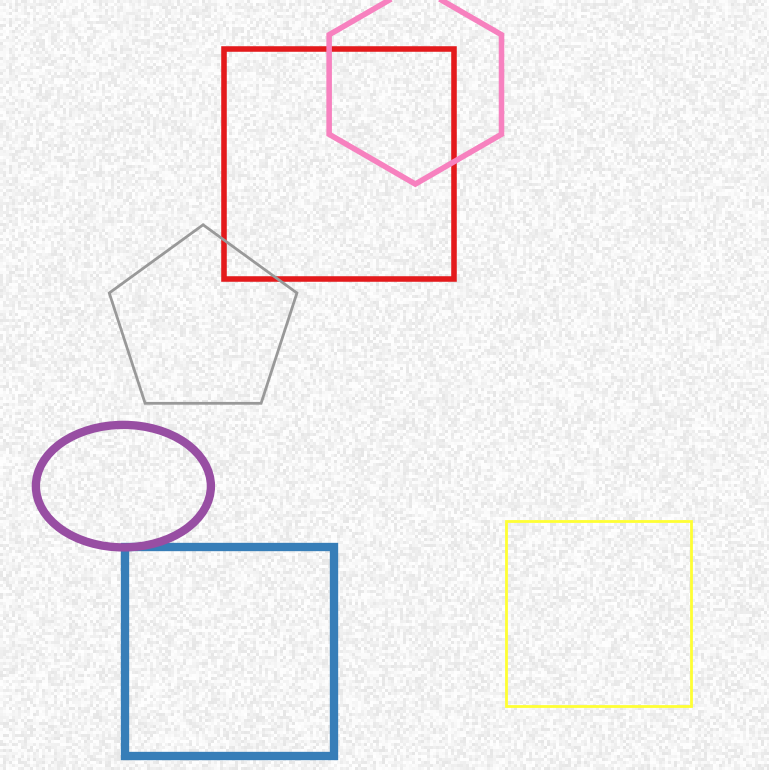[{"shape": "square", "thickness": 2, "radius": 0.75, "center": [0.44, 0.787]}, {"shape": "square", "thickness": 3, "radius": 0.68, "center": [0.298, 0.154]}, {"shape": "oval", "thickness": 3, "radius": 0.57, "center": [0.16, 0.369]}, {"shape": "square", "thickness": 1, "radius": 0.6, "center": [0.777, 0.203]}, {"shape": "hexagon", "thickness": 2, "radius": 0.65, "center": [0.539, 0.89]}, {"shape": "pentagon", "thickness": 1, "radius": 0.64, "center": [0.264, 0.58]}]